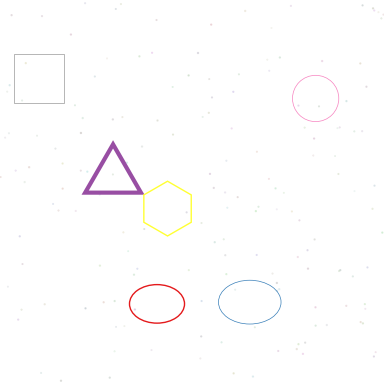[{"shape": "oval", "thickness": 1, "radius": 0.36, "center": [0.408, 0.211]}, {"shape": "oval", "thickness": 0.5, "radius": 0.41, "center": [0.649, 0.215]}, {"shape": "triangle", "thickness": 3, "radius": 0.42, "center": [0.294, 0.541]}, {"shape": "hexagon", "thickness": 1, "radius": 0.36, "center": [0.435, 0.458]}, {"shape": "circle", "thickness": 0.5, "radius": 0.3, "center": [0.82, 0.744]}, {"shape": "square", "thickness": 0.5, "radius": 0.32, "center": [0.101, 0.796]}]